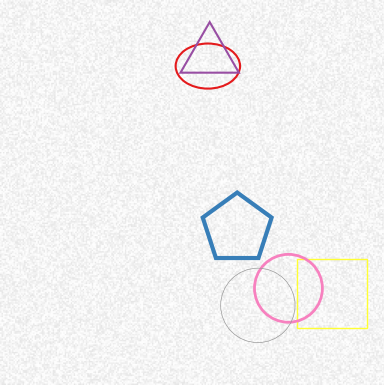[{"shape": "oval", "thickness": 1.5, "radius": 0.42, "center": [0.54, 0.828]}, {"shape": "pentagon", "thickness": 3, "radius": 0.47, "center": [0.616, 0.406]}, {"shape": "triangle", "thickness": 1.5, "radius": 0.44, "center": [0.545, 0.855]}, {"shape": "square", "thickness": 1, "radius": 0.45, "center": [0.863, 0.237]}, {"shape": "circle", "thickness": 2, "radius": 0.44, "center": [0.749, 0.251]}, {"shape": "circle", "thickness": 0.5, "radius": 0.48, "center": [0.67, 0.207]}]